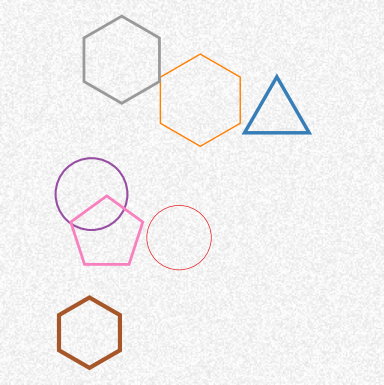[{"shape": "circle", "thickness": 0.5, "radius": 0.42, "center": [0.465, 0.383]}, {"shape": "triangle", "thickness": 2.5, "radius": 0.48, "center": [0.719, 0.703]}, {"shape": "circle", "thickness": 1.5, "radius": 0.47, "center": [0.238, 0.496]}, {"shape": "hexagon", "thickness": 1, "radius": 0.6, "center": [0.52, 0.74]}, {"shape": "hexagon", "thickness": 3, "radius": 0.46, "center": [0.232, 0.136]}, {"shape": "pentagon", "thickness": 2, "radius": 0.49, "center": [0.277, 0.393]}, {"shape": "hexagon", "thickness": 2, "radius": 0.57, "center": [0.316, 0.845]}]